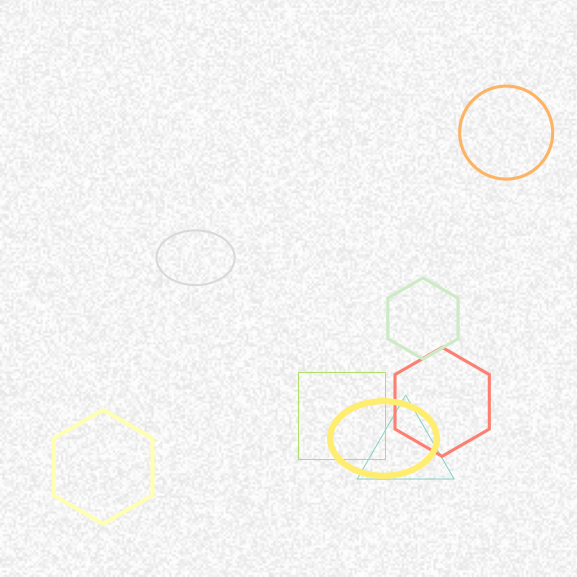[{"shape": "triangle", "thickness": 0.5, "radius": 0.48, "center": [0.702, 0.218]}, {"shape": "hexagon", "thickness": 2, "radius": 0.49, "center": [0.179, 0.191]}, {"shape": "hexagon", "thickness": 1.5, "radius": 0.47, "center": [0.766, 0.303]}, {"shape": "circle", "thickness": 1.5, "radius": 0.4, "center": [0.877, 0.77]}, {"shape": "square", "thickness": 0.5, "radius": 0.37, "center": [0.592, 0.279]}, {"shape": "oval", "thickness": 1, "radius": 0.34, "center": [0.339, 0.553]}, {"shape": "hexagon", "thickness": 1.5, "radius": 0.35, "center": [0.732, 0.448]}, {"shape": "oval", "thickness": 3, "radius": 0.46, "center": [0.664, 0.24]}]